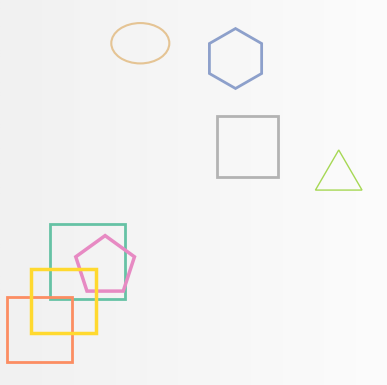[{"shape": "square", "thickness": 2, "radius": 0.49, "center": [0.226, 0.321]}, {"shape": "square", "thickness": 2, "radius": 0.42, "center": [0.102, 0.143]}, {"shape": "hexagon", "thickness": 2, "radius": 0.39, "center": [0.608, 0.848]}, {"shape": "pentagon", "thickness": 2.5, "radius": 0.4, "center": [0.271, 0.308]}, {"shape": "triangle", "thickness": 1, "radius": 0.35, "center": [0.874, 0.541]}, {"shape": "square", "thickness": 2.5, "radius": 0.42, "center": [0.164, 0.218]}, {"shape": "oval", "thickness": 1.5, "radius": 0.37, "center": [0.362, 0.888]}, {"shape": "square", "thickness": 2, "radius": 0.39, "center": [0.639, 0.619]}]